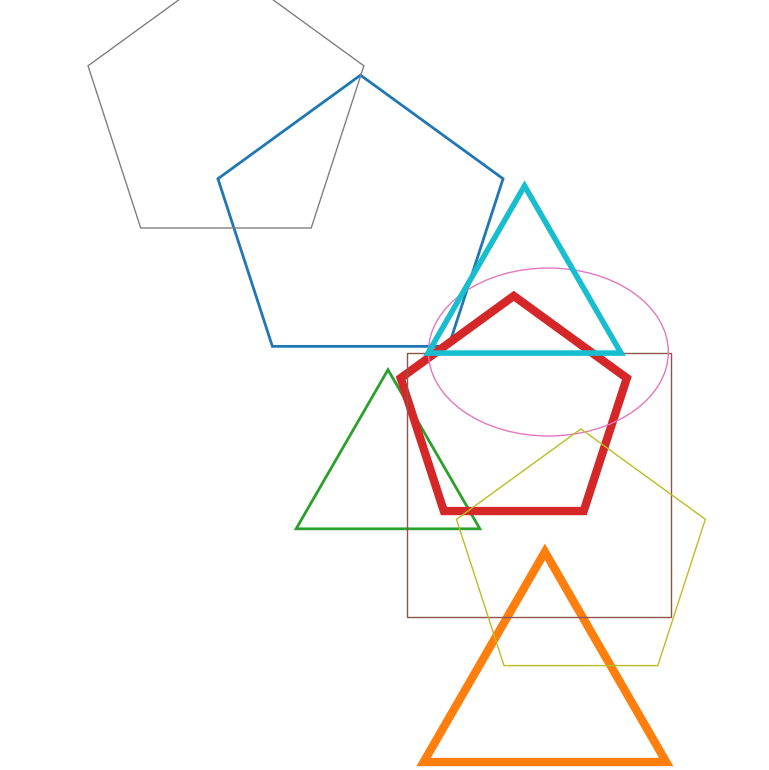[{"shape": "pentagon", "thickness": 1, "radius": 0.97, "center": [0.468, 0.708]}, {"shape": "triangle", "thickness": 3, "radius": 0.91, "center": [0.708, 0.101]}, {"shape": "triangle", "thickness": 1, "radius": 0.69, "center": [0.504, 0.382]}, {"shape": "pentagon", "thickness": 3, "radius": 0.77, "center": [0.667, 0.461]}, {"shape": "square", "thickness": 0.5, "radius": 0.86, "center": [0.7, 0.37]}, {"shape": "oval", "thickness": 0.5, "radius": 0.78, "center": [0.712, 0.543]}, {"shape": "pentagon", "thickness": 0.5, "radius": 0.94, "center": [0.293, 0.856]}, {"shape": "pentagon", "thickness": 0.5, "radius": 0.85, "center": [0.754, 0.273]}, {"shape": "triangle", "thickness": 2, "radius": 0.72, "center": [0.681, 0.614]}]